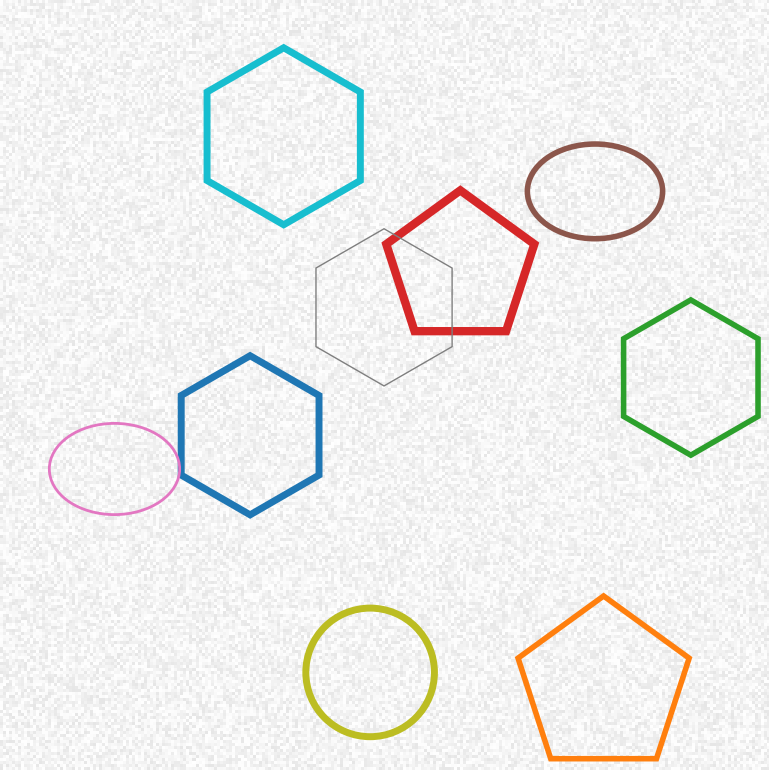[{"shape": "hexagon", "thickness": 2.5, "radius": 0.52, "center": [0.325, 0.435]}, {"shape": "pentagon", "thickness": 2, "radius": 0.58, "center": [0.784, 0.109]}, {"shape": "hexagon", "thickness": 2, "radius": 0.5, "center": [0.897, 0.51]}, {"shape": "pentagon", "thickness": 3, "radius": 0.51, "center": [0.598, 0.652]}, {"shape": "oval", "thickness": 2, "radius": 0.44, "center": [0.773, 0.751]}, {"shape": "oval", "thickness": 1, "radius": 0.42, "center": [0.149, 0.391]}, {"shape": "hexagon", "thickness": 0.5, "radius": 0.51, "center": [0.499, 0.601]}, {"shape": "circle", "thickness": 2.5, "radius": 0.42, "center": [0.481, 0.127]}, {"shape": "hexagon", "thickness": 2.5, "radius": 0.57, "center": [0.368, 0.823]}]